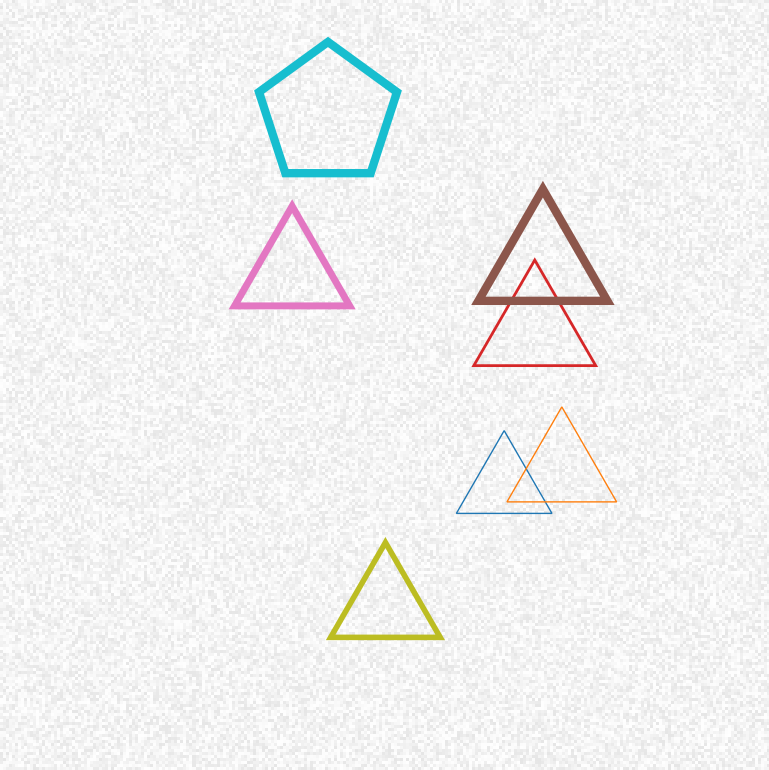[{"shape": "triangle", "thickness": 0.5, "radius": 0.36, "center": [0.655, 0.369]}, {"shape": "triangle", "thickness": 0.5, "radius": 0.41, "center": [0.73, 0.389]}, {"shape": "triangle", "thickness": 1, "radius": 0.46, "center": [0.695, 0.571]}, {"shape": "triangle", "thickness": 3, "radius": 0.48, "center": [0.705, 0.658]}, {"shape": "triangle", "thickness": 2.5, "radius": 0.43, "center": [0.379, 0.646]}, {"shape": "triangle", "thickness": 2, "radius": 0.41, "center": [0.501, 0.213]}, {"shape": "pentagon", "thickness": 3, "radius": 0.47, "center": [0.426, 0.851]}]